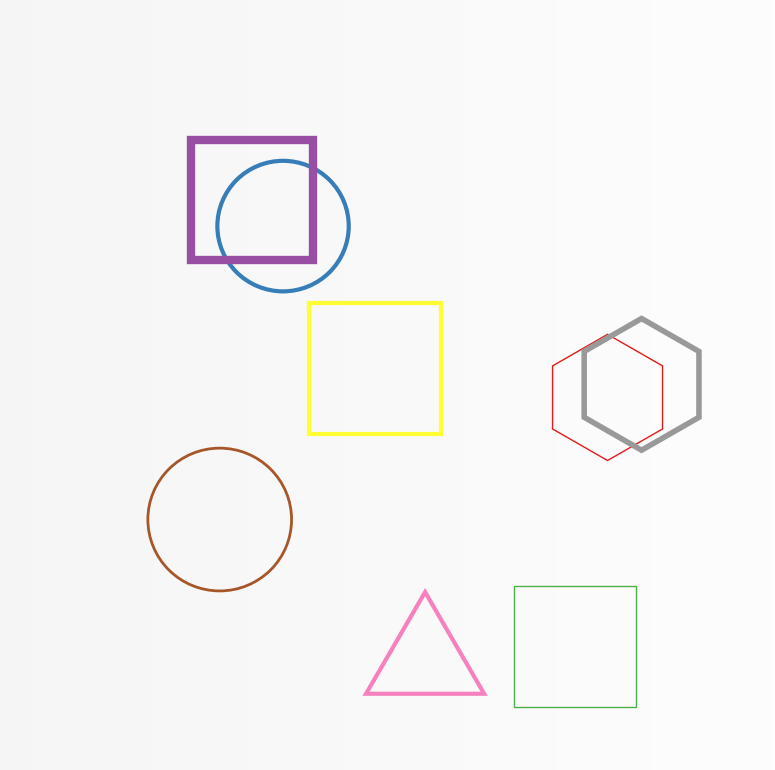[{"shape": "hexagon", "thickness": 0.5, "radius": 0.41, "center": [0.784, 0.484]}, {"shape": "circle", "thickness": 1.5, "radius": 0.42, "center": [0.365, 0.706]}, {"shape": "square", "thickness": 0.5, "radius": 0.39, "center": [0.742, 0.16]}, {"shape": "square", "thickness": 3, "radius": 0.39, "center": [0.325, 0.741]}, {"shape": "square", "thickness": 1.5, "radius": 0.42, "center": [0.484, 0.522]}, {"shape": "circle", "thickness": 1, "radius": 0.46, "center": [0.284, 0.325]}, {"shape": "triangle", "thickness": 1.5, "radius": 0.44, "center": [0.549, 0.143]}, {"shape": "hexagon", "thickness": 2, "radius": 0.43, "center": [0.828, 0.501]}]